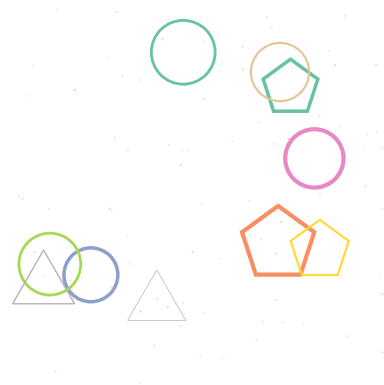[{"shape": "pentagon", "thickness": 2.5, "radius": 0.37, "center": [0.755, 0.772]}, {"shape": "circle", "thickness": 2, "radius": 0.41, "center": [0.476, 0.864]}, {"shape": "pentagon", "thickness": 3, "radius": 0.49, "center": [0.722, 0.367]}, {"shape": "circle", "thickness": 2.5, "radius": 0.35, "center": [0.236, 0.286]}, {"shape": "circle", "thickness": 3, "radius": 0.38, "center": [0.817, 0.589]}, {"shape": "circle", "thickness": 2, "radius": 0.4, "center": [0.129, 0.314]}, {"shape": "pentagon", "thickness": 1.5, "radius": 0.4, "center": [0.831, 0.35]}, {"shape": "circle", "thickness": 1.5, "radius": 0.38, "center": [0.727, 0.813]}, {"shape": "triangle", "thickness": 1, "radius": 0.47, "center": [0.113, 0.257]}, {"shape": "triangle", "thickness": 0.5, "radius": 0.44, "center": [0.407, 0.212]}]